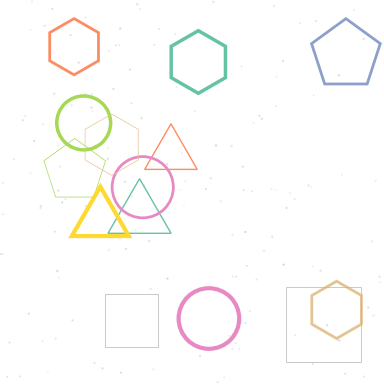[{"shape": "hexagon", "thickness": 2.5, "radius": 0.41, "center": [0.515, 0.839]}, {"shape": "triangle", "thickness": 1, "radius": 0.47, "center": [0.362, 0.441]}, {"shape": "hexagon", "thickness": 2, "radius": 0.37, "center": [0.192, 0.879]}, {"shape": "triangle", "thickness": 1, "radius": 0.39, "center": [0.444, 0.599]}, {"shape": "pentagon", "thickness": 2, "radius": 0.47, "center": [0.898, 0.858]}, {"shape": "circle", "thickness": 2, "radius": 0.4, "center": [0.371, 0.514]}, {"shape": "circle", "thickness": 3, "radius": 0.39, "center": [0.543, 0.173]}, {"shape": "circle", "thickness": 2.5, "radius": 0.35, "center": [0.217, 0.681]}, {"shape": "pentagon", "thickness": 0.5, "radius": 0.42, "center": [0.194, 0.556]}, {"shape": "triangle", "thickness": 3, "radius": 0.43, "center": [0.261, 0.43]}, {"shape": "hexagon", "thickness": 0.5, "radius": 0.4, "center": [0.29, 0.624]}, {"shape": "hexagon", "thickness": 2, "radius": 0.37, "center": [0.874, 0.195]}, {"shape": "square", "thickness": 0.5, "radius": 0.49, "center": [0.841, 0.157]}, {"shape": "square", "thickness": 0.5, "radius": 0.35, "center": [0.341, 0.167]}]